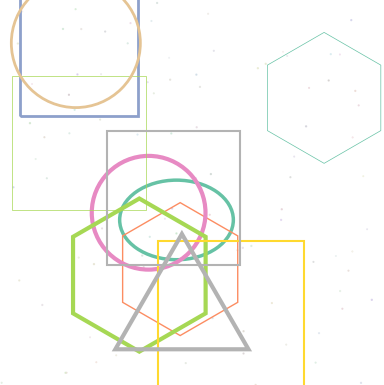[{"shape": "oval", "thickness": 2.5, "radius": 0.74, "center": [0.458, 0.429]}, {"shape": "hexagon", "thickness": 0.5, "radius": 0.85, "center": [0.842, 0.746]}, {"shape": "hexagon", "thickness": 1, "radius": 0.86, "center": [0.468, 0.301]}, {"shape": "square", "thickness": 2, "radius": 0.76, "center": [0.206, 0.85]}, {"shape": "circle", "thickness": 3, "radius": 0.74, "center": [0.386, 0.447]}, {"shape": "square", "thickness": 0.5, "radius": 0.87, "center": [0.205, 0.629]}, {"shape": "hexagon", "thickness": 3, "radius": 0.99, "center": [0.362, 0.286]}, {"shape": "square", "thickness": 1.5, "radius": 0.95, "center": [0.6, 0.186]}, {"shape": "circle", "thickness": 2, "radius": 0.84, "center": [0.197, 0.888]}, {"shape": "triangle", "thickness": 3, "radius": 1.0, "center": [0.472, 0.193]}, {"shape": "square", "thickness": 1.5, "radius": 0.87, "center": [0.451, 0.486]}]